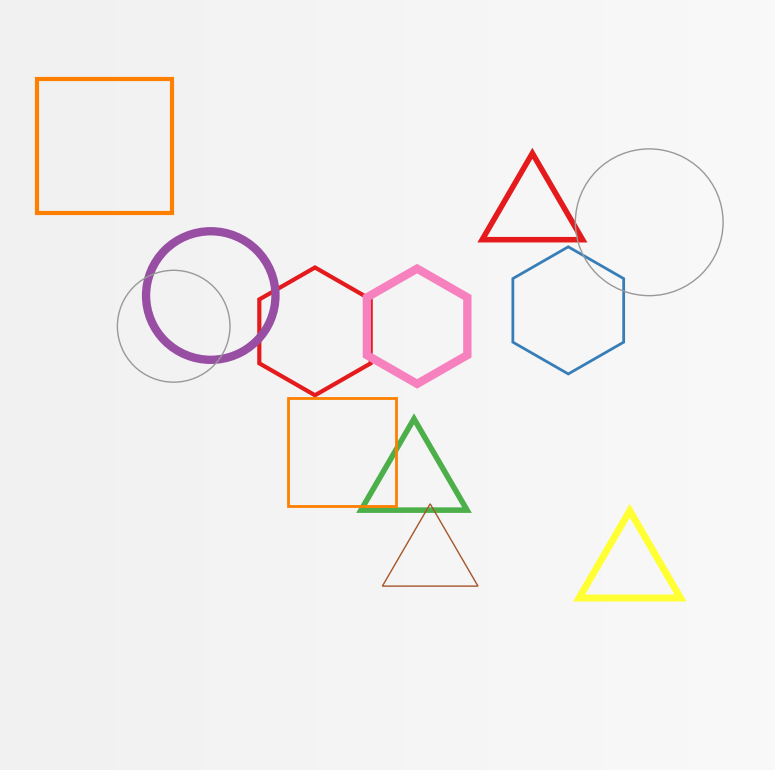[{"shape": "triangle", "thickness": 2, "radius": 0.37, "center": [0.687, 0.726]}, {"shape": "hexagon", "thickness": 1.5, "radius": 0.41, "center": [0.406, 0.57]}, {"shape": "hexagon", "thickness": 1, "radius": 0.41, "center": [0.733, 0.597]}, {"shape": "triangle", "thickness": 2, "radius": 0.4, "center": [0.534, 0.377]}, {"shape": "circle", "thickness": 3, "radius": 0.42, "center": [0.272, 0.616]}, {"shape": "square", "thickness": 1, "radius": 0.35, "center": [0.442, 0.413]}, {"shape": "square", "thickness": 1.5, "radius": 0.43, "center": [0.135, 0.811]}, {"shape": "triangle", "thickness": 2.5, "radius": 0.38, "center": [0.813, 0.261]}, {"shape": "triangle", "thickness": 0.5, "radius": 0.36, "center": [0.555, 0.274]}, {"shape": "hexagon", "thickness": 3, "radius": 0.37, "center": [0.538, 0.576]}, {"shape": "circle", "thickness": 0.5, "radius": 0.48, "center": [0.838, 0.711]}, {"shape": "circle", "thickness": 0.5, "radius": 0.36, "center": [0.224, 0.576]}]